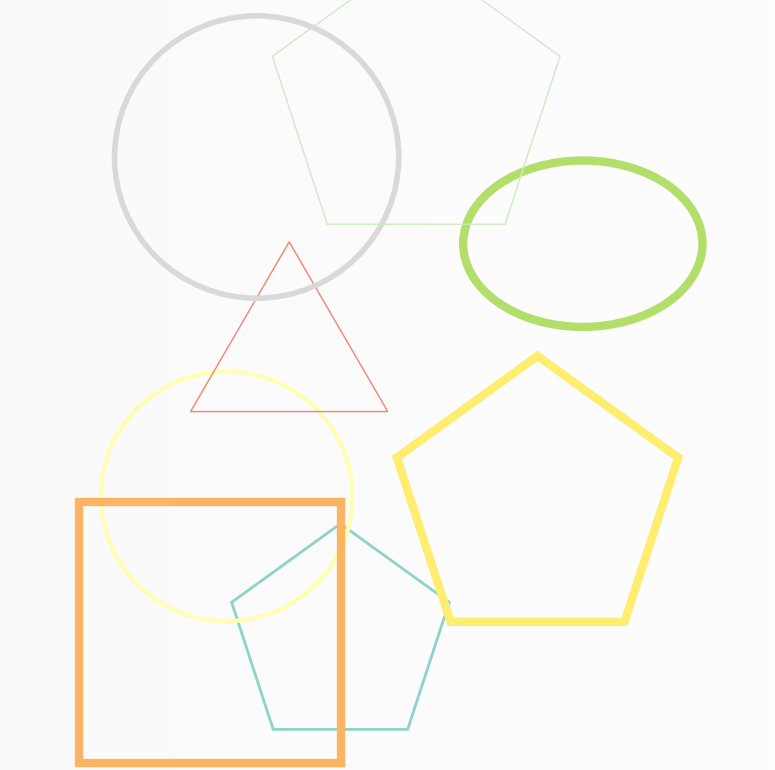[{"shape": "pentagon", "thickness": 1, "radius": 0.74, "center": [0.439, 0.172]}, {"shape": "circle", "thickness": 1.5, "radius": 0.81, "center": [0.292, 0.355]}, {"shape": "triangle", "thickness": 0.5, "radius": 0.73, "center": [0.373, 0.539]}, {"shape": "square", "thickness": 3, "radius": 0.85, "center": [0.271, 0.178]}, {"shape": "oval", "thickness": 3, "radius": 0.77, "center": [0.752, 0.683]}, {"shape": "circle", "thickness": 2, "radius": 0.92, "center": [0.331, 0.796]}, {"shape": "pentagon", "thickness": 0.5, "radius": 0.98, "center": [0.537, 0.867]}, {"shape": "pentagon", "thickness": 3, "radius": 0.95, "center": [0.694, 0.347]}]